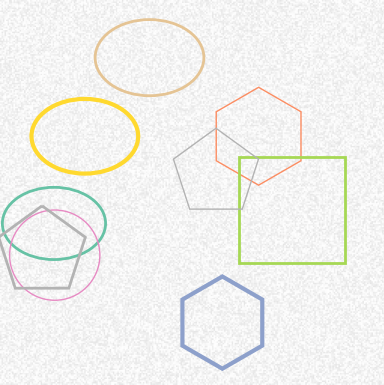[{"shape": "oval", "thickness": 2, "radius": 0.67, "center": [0.14, 0.42]}, {"shape": "hexagon", "thickness": 1, "radius": 0.64, "center": [0.672, 0.646]}, {"shape": "hexagon", "thickness": 3, "radius": 0.6, "center": [0.578, 0.162]}, {"shape": "circle", "thickness": 1, "radius": 0.59, "center": [0.142, 0.337]}, {"shape": "square", "thickness": 2, "radius": 0.69, "center": [0.758, 0.455]}, {"shape": "oval", "thickness": 3, "radius": 0.69, "center": [0.22, 0.646]}, {"shape": "oval", "thickness": 2, "radius": 0.71, "center": [0.388, 0.85]}, {"shape": "pentagon", "thickness": 2, "radius": 0.59, "center": [0.109, 0.347]}, {"shape": "pentagon", "thickness": 1, "radius": 0.58, "center": [0.561, 0.551]}]